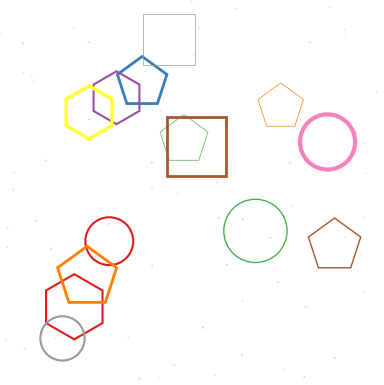[{"shape": "circle", "thickness": 1.5, "radius": 0.31, "center": [0.284, 0.374]}, {"shape": "hexagon", "thickness": 1.5, "radius": 0.42, "center": [0.193, 0.203]}, {"shape": "pentagon", "thickness": 2, "radius": 0.34, "center": [0.369, 0.786]}, {"shape": "pentagon", "thickness": 0.5, "radius": 0.33, "center": [0.478, 0.637]}, {"shape": "circle", "thickness": 1, "radius": 0.41, "center": [0.663, 0.4]}, {"shape": "hexagon", "thickness": 1.5, "radius": 0.34, "center": [0.303, 0.746]}, {"shape": "pentagon", "thickness": 2, "radius": 0.4, "center": [0.226, 0.28]}, {"shape": "pentagon", "thickness": 0.5, "radius": 0.31, "center": [0.729, 0.722]}, {"shape": "hexagon", "thickness": 2.5, "radius": 0.34, "center": [0.231, 0.708]}, {"shape": "pentagon", "thickness": 1, "radius": 0.36, "center": [0.869, 0.362]}, {"shape": "square", "thickness": 2, "radius": 0.38, "center": [0.511, 0.621]}, {"shape": "circle", "thickness": 3, "radius": 0.36, "center": [0.851, 0.631]}, {"shape": "square", "thickness": 0.5, "radius": 0.33, "center": [0.439, 0.898]}, {"shape": "circle", "thickness": 1.5, "radius": 0.29, "center": [0.162, 0.121]}]